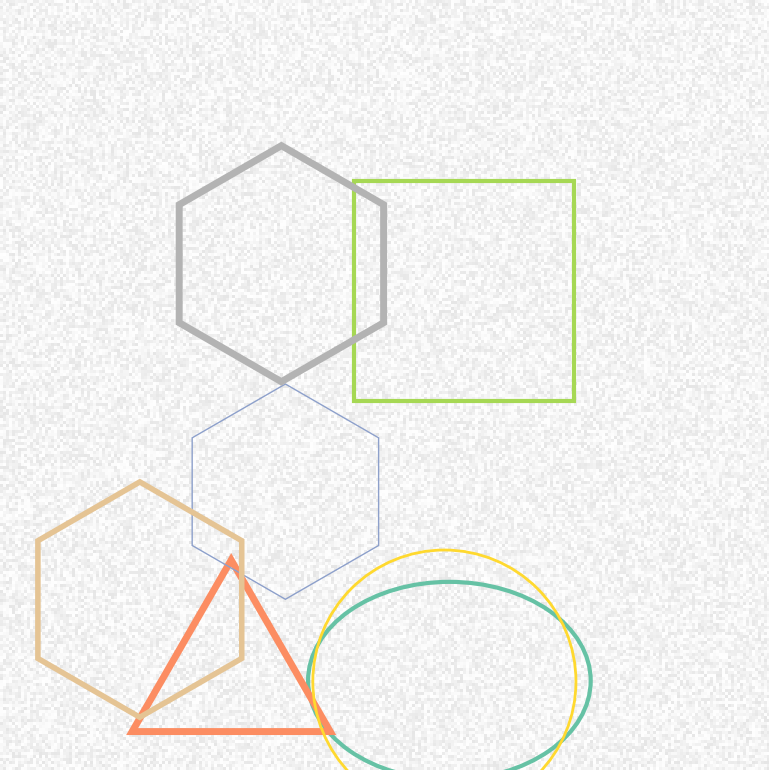[{"shape": "oval", "thickness": 1.5, "radius": 0.92, "center": [0.584, 0.116]}, {"shape": "triangle", "thickness": 2.5, "radius": 0.74, "center": [0.3, 0.124]}, {"shape": "hexagon", "thickness": 0.5, "radius": 0.7, "center": [0.371, 0.361]}, {"shape": "square", "thickness": 1.5, "radius": 0.71, "center": [0.603, 0.622]}, {"shape": "circle", "thickness": 1, "radius": 0.85, "center": [0.577, 0.115]}, {"shape": "hexagon", "thickness": 2, "radius": 0.76, "center": [0.182, 0.221]}, {"shape": "hexagon", "thickness": 2.5, "radius": 0.77, "center": [0.365, 0.658]}]